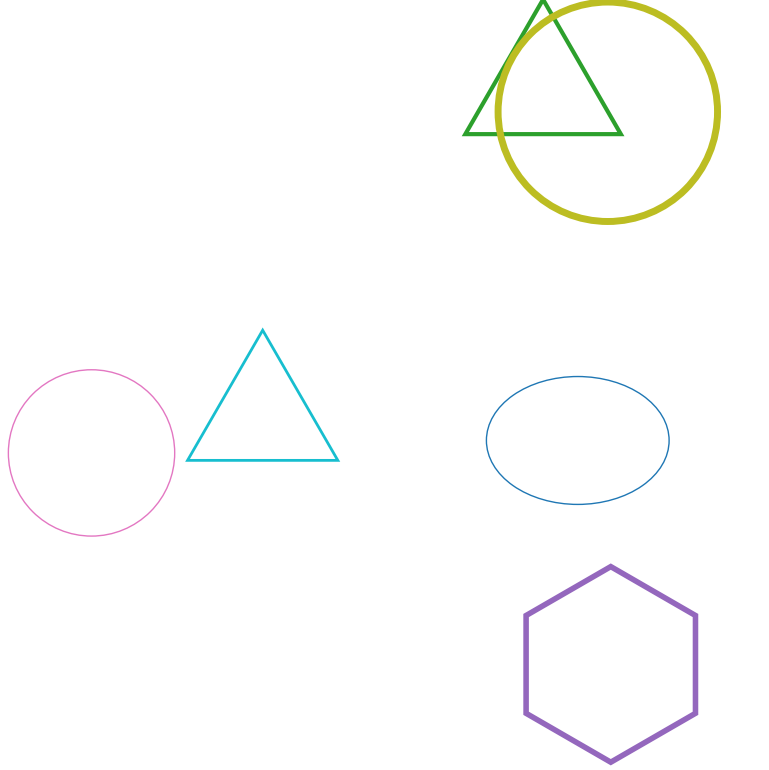[{"shape": "oval", "thickness": 0.5, "radius": 0.59, "center": [0.75, 0.428]}, {"shape": "triangle", "thickness": 1.5, "radius": 0.58, "center": [0.705, 0.884]}, {"shape": "hexagon", "thickness": 2, "radius": 0.64, "center": [0.793, 0.137]}, {"shape": "circle", "thickness": 0.5, "radius": 0.54, "center": [0.119, 0.412]}, {"shape": "circle", "thickness": 2.5, "radius": 0.71, "center": [0.789, 0.855]}, {"shape": "triangle", "thickness": 1, "radius": 0.56, "center": [0.341, 0.458]}]